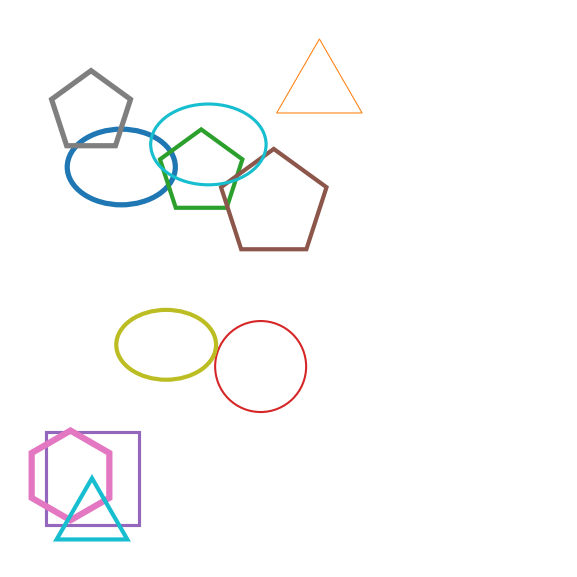[{"shape": "oval", "thickness": 2.5, "radius": 0.47, "center": [0.21, 0.71]}, {"shape": "triangle", "thickness": 0.5, "radius": 0.43, "center": [0.553, 0.846]}, {"shape": "pentagon", "thickness": 2, "radius": 0.38, "center": [0.348, 0.7]}, {"shape": "circle", "thickness": 1, "radius": 0.39, "center": [0.451, 0.364]}, {"shape": "square", "thickness": 1.5, "radius": 0.4, "center": [0.159, 0.171]}, {"shape": "pentagon", "thickness": 2, "radius": 0.48, "center": [0.474, 0.645]}, {"shape": "hexagon", "thickness": 3, "radius": 0.39, "center": [0.122, 0.176]}, {"shape": "pentagon", "thickness": 2.5, "radius": 0.36, "center": [0.158, 0.805]}, {"shape": "oval", "thickness": 2, "radius": 0.43, "center": [0.288, 0.402]}, {"shape": "triangle", "thickness": 2, "radius": 0.35, "center": [0.159, 0.1]}, {"shape": "oval", "thickness": 1.5, "radius": 0.5, "center": [0.361, 0.749]}]